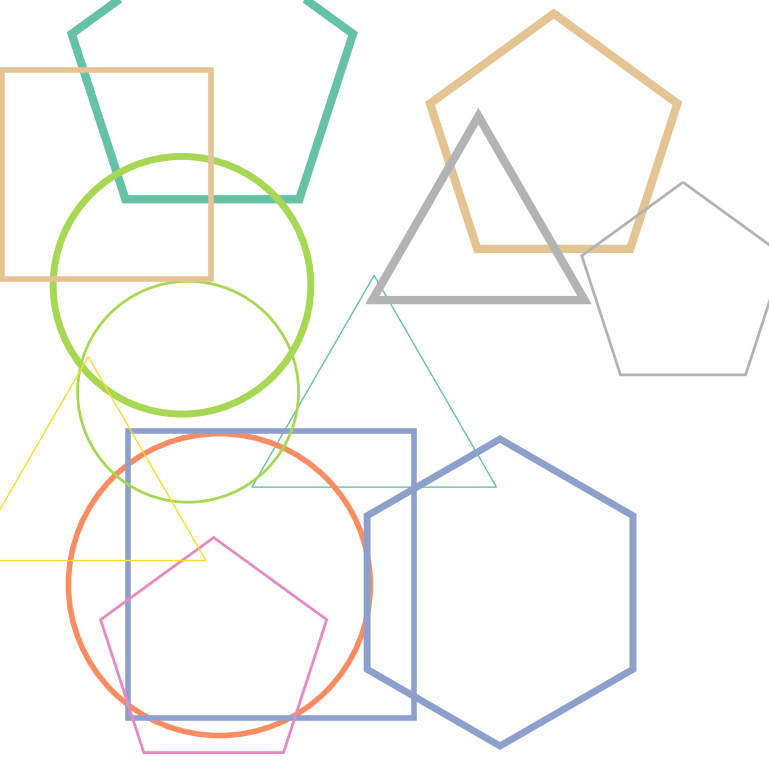[{"shape": "triangle", "thickness": 0.5, "radius": 0.92, "center": [0.486, 0.459]}, {"shape": "pentagon", "thickness": 3, "radius": 0.96, "center": [0.276, 0.897]}, {"shape": "circle", "thickness": 2, "radius": 0.98, "center": [0.285, 0.241]}, {"shape": "square", "thickness": 2, "radius": 0.93, "center": [0.352, 0.254]}, {"shape": "hexagon", "thickness": 2.5, "radius": 1.0, "center": [0.649, 0.23]}, {"shape": "pentagon", "thickness": 1, "radius": 0.77, "center": [0.277, 0.148]}, {"shape": "circle", "thickness": 2.5, "radius": 0.84, "center": [0.236, 0.63]}, {"shape": "circle", "thickness": 1, "radius": 0.72, "center": [0.244, 0.491]}, {"shape": "triangle", "thickness": 0.5, "radius": 0.88, "center": [0.115, 0.36]}, {"shape": "square", "thickness": 2, "radius": 0.68, "center": [0.138, 0.773]}, {"shape": "pentagon", "thickness": 3, "radius": 0.84, "center": [0.719, 0.813]}, {"shape": "pentagon", "thickness": 1, "radius": 0.69, "center": [0.887, 0.625]}, {"shape": "triangle", "thickness": 3, "radius": 0.8, "center": [0.621, 0.69]}]